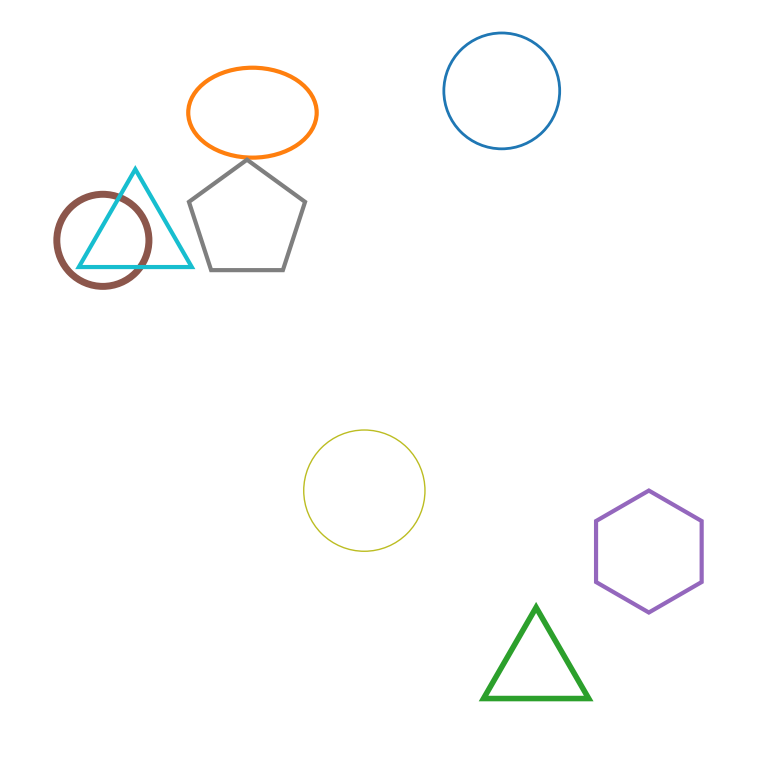[{"shape": "circle", "thickness": 1, "radius": 0.38, "center": [0.652, 0.882]}, {"shape": "oval", "thickness": 1.5, "radius": 0.42, "center": [0.328, 0.854]}, {"shape": "triangle", "thickness": 2, "radius": 0.39, "center": [0.696, 0.132]}, {"shape": "hexagon", "thickness": 1.5, "radius": 0.4, "center": [0.843, 0.284]}, {"shape": "circle", "thickness": 2.5, "radius": 0.3, "center": [0.134, 0.688]}, {"shape": "pentagon", "thickness": 1.5, "radius": 0.4, "center": [0.321, 0.713]}, {"shape": "circle", "thickness": 0.5, "radius": 0.39, "center": [0.473, 0.363]}, {"shape": "triangle", "thickness": 1.5, "radius": 0.42, "center": [0.176, 0.696]}]